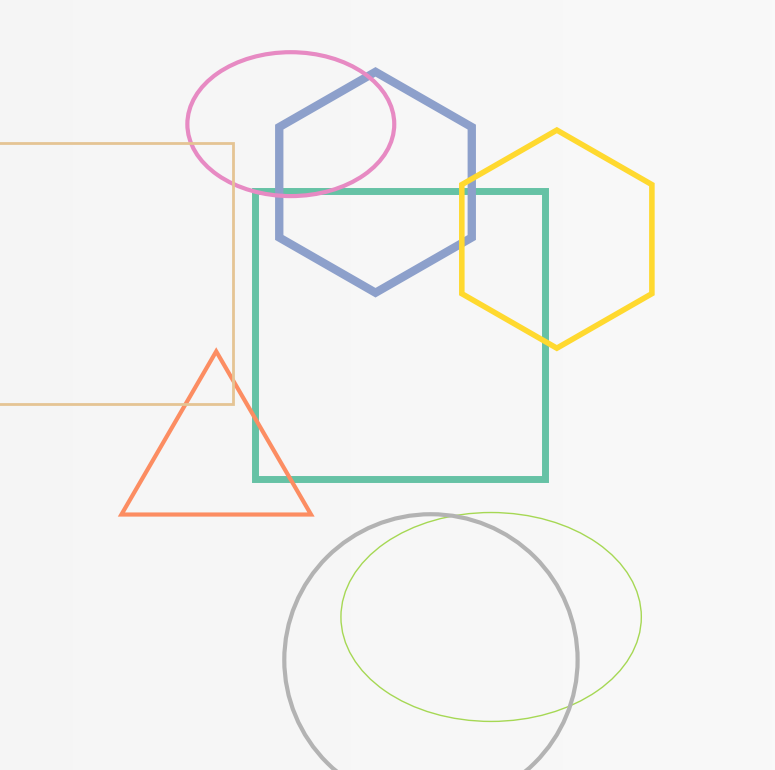[{"shape": "square", "thickness": 2.5, "radius": 0.94, "center": [0.516, 0.565]}, {"shape": "triangle", "thickness": 1.5, "radius": 0.71, "center": [0.279, 0.402]}, {"shape": "hexagon", "thickness": 3, "radius": 0.72, "center": [0.485, 0.763]}, {"shape": "oval", "thickness": 1.5, "radius": 0.67, "center": [0.375, 0.839]}, {"shape": "oval", "thickness": 0.5, "radius": 0.97, "center": [0.634, 0.199]}, {"shape": "hexagon", "thickness": 2, "radius": 0.71, "center": [0.719, 0.689]}, {"shape": "square", "thickness": 1, "radius": 0.85, "center": [0.131, 0.645]}, {"shape": "circle", "thickness": 1.5, "radius": 0.95, "center": [0.556, 0.143]}]